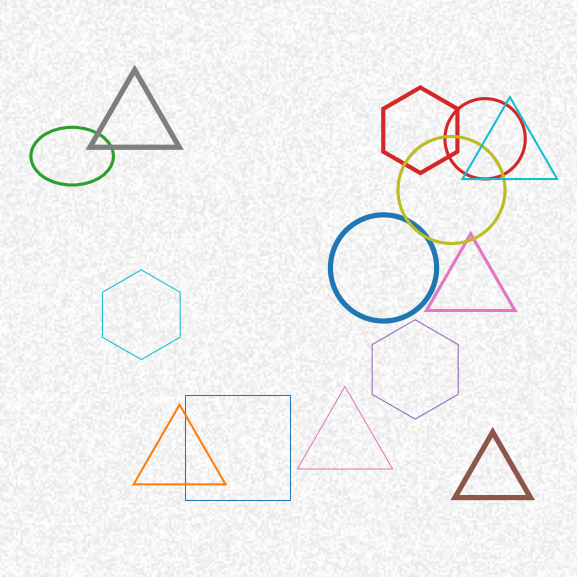[{"shape": "circle", "thickness": 2.5, "radius": 0.46, "center": [0.664, 0.535]}, {"shape": "square", "thickness": 0.5, "radius": 0.45, "center": [0.411, 0.225]}, {"shape": "triangle", "thickness": 1, "radius": 0.46, "center": [0.311, 0.206]}, {"shape": "oval", "thickness": 1.5, "radius": 0.36, "center": [0.125, 0.729]}, {"shape": "circle", "thickness": 1.5, "radius": 0.35, "center": [0.84, 0.759]}, {"shape": "hexagon", "thickness": 2, "radius": 0.37, "center": [0.728, 0.774]}, {"shape": "hexagon", "thickness": 0.5, "radius": 0.43, "center": [0.719, 0.359]}, {"shape": "triangle", "thickness": 2.5, "radius": 0.38, "center": [0.853, 0.175]}, {"shape": "triangle", "thickness": 0.5, "radius": 0.48, "center": [0.597, 0.235]}, {"shape": "triangle", "thickness": 1.5, "radius": 0.44, "center": [0.815, 0.506]}, {"shape": "triangle", "thickness": 2.5, "radius": 0.45, "center": [0.233, 0.789]}, {"shape": "circle", "thickness": 1.5, "radius": 0.46, "center": [0.782, 0.67]}, {"shape": "hexagon", "thickness": 0.5, "radius": 0.39, "center": [0.245, 0.454]}, {"shape": "triangle", "thickness": 1, "radius": 0.47, "center": [0.883, 0.736]}]